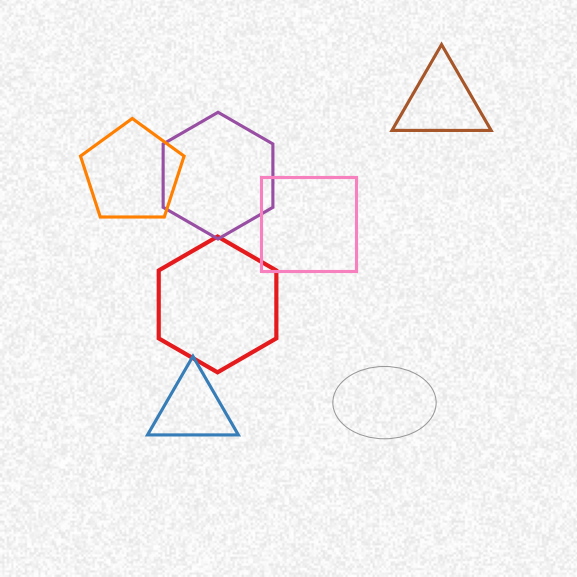[{"shape": "hexagon", "thickness": 2, "radius": 0.59, "center": [0.377, 0.472]}, {"shape": "triangle", "thickness": 1.5, "radius": 0.45, "center": [0.334, 0.291]}, {"shape": "hexagon", "thickness": 1.5, "radius": 0.55, "center": [0.378, 0.695]}, {"shape": "pentagon", "thickness": 1.5, "radius": 0.47, "center": [0.229, 0.7]}, {"shape": "triangle", "thickness": 1.5, "radius": 0.5, "center": [0.765, 0.823]}, {"shape": "square", "thickness": 1.5, "radius": 0.41, "center": [0.535, 0.611]}, {"shape": "oval", "thickness": 0.5, "radius": 0.45, "center": [0.666, 0.302]}]